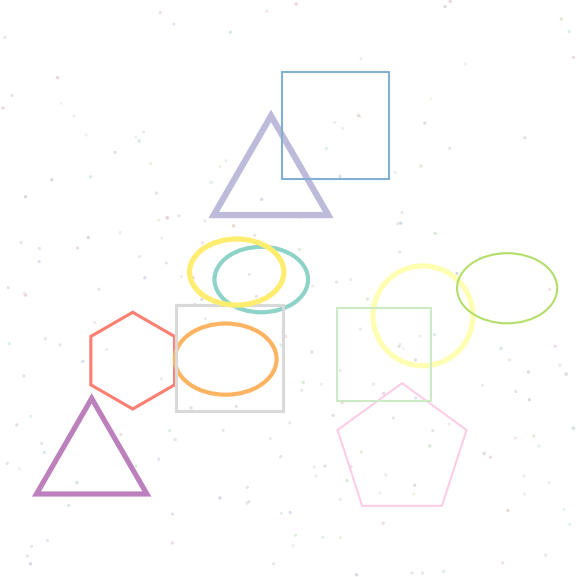[{"shape": "oval", "thickness": 2, "radius": 0.41, "center": [0.452, 0.515]}, {"shape": "circle", "thickness": 2.5, "radius": 0.43, "center": [0.732, 0.452]}, {"shape": "triangle", "thickness": 3, "radius": 0.57, "center": [0.469, 0.684]}, {"shape": "hexagon", "thickness": 1.5, "radius": 0.42, "center": [0.23, 0.375]}, {"shape": "square", "thickness": 1, "radius": 0.47, "center": [0.581, 0.782]}, {"shape": "oval", "thickness": 2, "radius": 0.44, "center": [0.391, 0.377]}, {"shape": "oval", "thickness": 1, "radius": 0.43, "center": [0.878, 0.5]}, {"shape": "pentagon", "thickness": 1, "radius": 0.59, "center": [0.696, 0.218]}, {"shape": "square", "thickness": 1.5, "radius": 0.46, "center": [0.397, 0.379]}, {"shape": "triangle", "thickness": 2.5, "radius": 0.55, "center": [0.159, 0.199]}, {"shape": "square", "thickness": 1, "radius": 0.41, "center": [0.665, 0.385]}, {"shape": "oval", "thickness": 2.5, "radius": 0.41, "center": [0.41, 0.528]}]